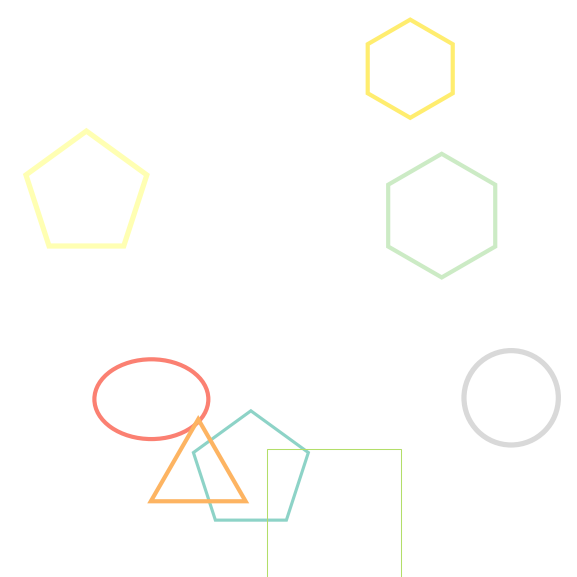[{"shape": "pentagon", "thickness": 1.5, "radius": 0.52, "center": [0.434, 0.183]}, {"shape": "pentagon", "thickness": 2.5, "radius": 0.55, "center": [0.15, 0.662]}, {"shape": "oval", "thickness": 2, "radius": 0.49, "center": [0.262, 0.308]}, {"shape": "triangle", "thickness": 2, "radius": 0.47, "center": [0.343, 0.179]}, {"shape": "square", "thickness": 0.5, "radius": 0.58, "center": [0.578, 0.106]}, {"shape": "circle", "thickness": 2.5, "radius": 0.41, "center": [0.885, 0.31]}, {"shape": "hexagon", "thickness": 2, "radius": 0.54, "center": [0.765, 0.626]}, {"shape": "hexagon", "thickness": 2, "radius": 0.43, "center": [0.71, 0.88]}]